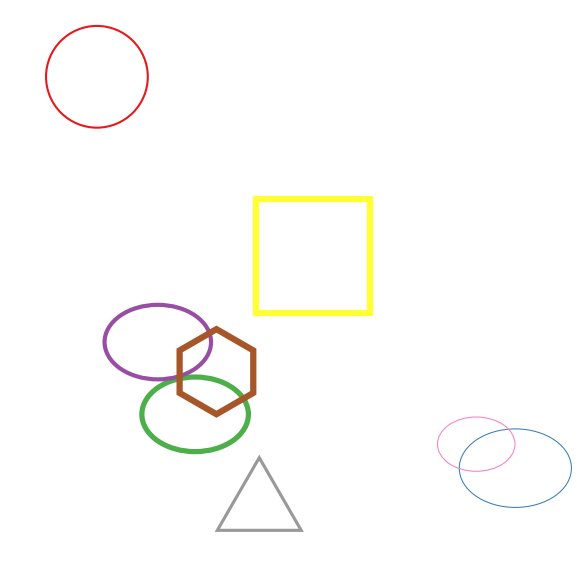[{"shape": "circle", "thickness": 1, "radius": 0.44, "center": [0.168, 0.866]}, {"shape": "oval", "thickness": 0.5, "radius": 0.49, "center": [0.892, 0.188]}, {"shape": "oval", "thickness": 2.5, "radius": 0.46, "center": [0.338, 0.282]}, {"shape": "oval", "thickness": 2, "radius": 0.46, "center": [0.273, 0.407]}, {"shape": "square", "thickness": 3, "radius": 0.49, "center": [0.542, 0.556]}, {"shape": "hexagon", "thickness": 3, "radius": 0.37, "center": [0.375, 0.356]}, {"shape": "oval", "thickness": 0.5, "radius": 0.34, "center": [0.825, 0.23]}, {"shape": "triangle", "thickness": 1.5, "radius": 0.42, "center": [0.449, 0.123]}]